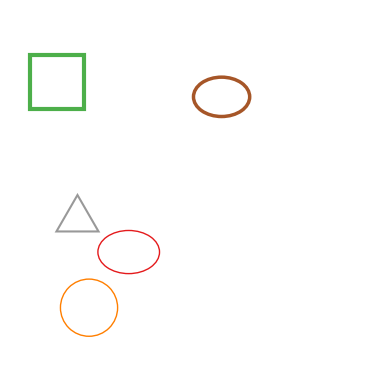[{"shape": "oval", "thickness": 1, "radius": 0.4, "center": [0.334, 0.345]}, {"shape": "square", "thickness": 3, "radius": 0.35, "center": [0.147, 0.788]}, {"shape": "circle", "thickness": 1, "radius": 0.37, "center": [0.231, 0.201]}, {"shape": "oval", "thickness": 2.5, "radius": 0.36, "center": [0.576, 0.748]}, {"shape": "triangle", "thickness": 1.5, "radius": 0.32, "center": [0.201, 0.43]}]